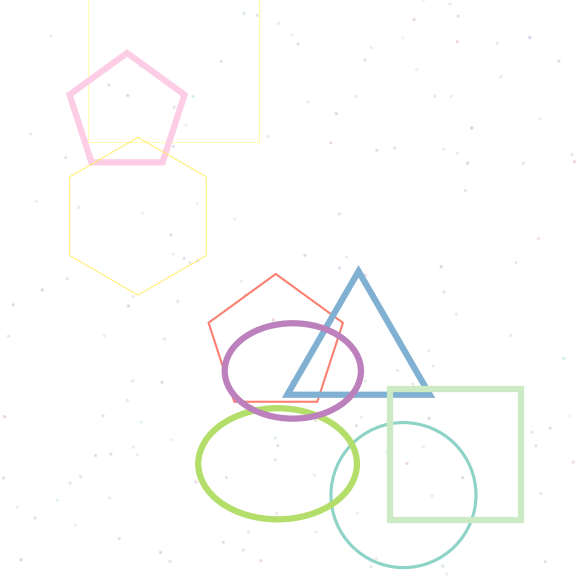[{"shape": "circle", "thickness": 1.5, "radius": 0.63, "center": [0.699, 0.142]}, {"shape": "square", "thickness": 0.5, "radius": 0.74, "center": [0.3, 0.9]}, {"shape": "pentagon", "thickness": 1, "radius": 0.61, "center": [0.478, 0.402]}, {"shape": "triangle", "thickness": 3, "radius": 0.71, "center": [0.621, 0.387]}, {"shape": "oval", "thickness": 3, "radius": 0.69, "center": [0.481, 0.196]}, {"shape": "pentagon", "thickness": 3, "radius": 0.52, "center": [0.22, 0.803]}, {"shape": "oval", "thickness": 3, "radius": 0.59, "center": [0.507, 0.357]}, {"shape": "square", "thickness": 3, "radius": 0.57, "center": [0.788, 0.213]}, {"shape": "hexagon", "thickness": 0.5, "radius": 0.68, "center": [0.239, 0.625]}]